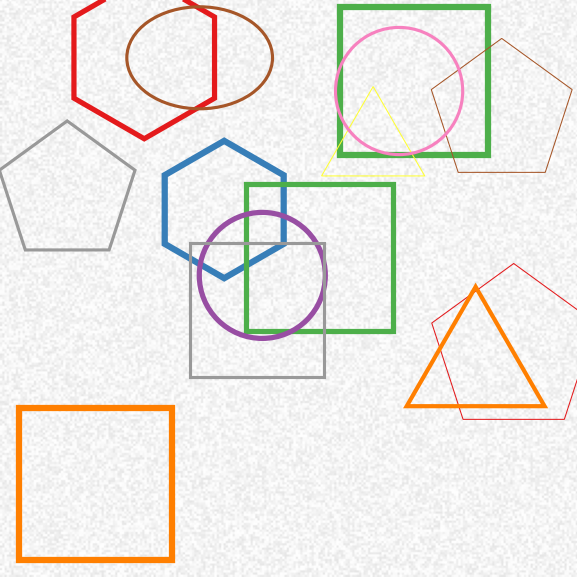[{"shape": "pentagon", "thickness": 0.5, "radius": 0.75, "center": [0.89, 0.394]}, {"shape": "hexagon", "thickness": 2.5, "radius": 0.7, "center": [0.25, 0.899]}, {"shape": "hexagon", "thickness": 3, "radius": 0.59, "center": [0.388, 0.636]}, {"shape": "square", "thickness": 3, "radius": 0.64, "center": [0.717, 0.858]}, {"shape": "square", "thickness": 2.5, "radius": 0.64, "center": [0.554, 0.554]}, {"shape": "circle", "thickness": 2.5, "radius": 0.55, "center": [0.454, 0.522]}, {"shape": "triangle", "thickness": 2, "radius": 0.69, "center": [0.824, 0.365]}, {"shape": "square", "thickness": 3, "radius": 0.66, "center": [0.165, 0.162]}, {"shape": "triangle", "thickness": 0.5, "radius": 0.52, "center": [0.646, 0.746]}, {"shape": "pentagon", "thickness": 0.5, "radius": 0.64, "center": [0.869, 0.804]}, {"shape": "oval", "thickness": 1.5, "radius": 0.63, "center": [0.346, 0.899]}, {"shape": "circle", "thickness": 1.5, "radius": 0.55, "center": [0.691, 0.842]}, {"shape": "pentagon", "thickness": 1.5, "radius": 0.62, "center": [0.116, 0.666]}, {"shape": "square", "thickness": 1.5, "radius": 0.58, "center": [0.446, 0.462]}]